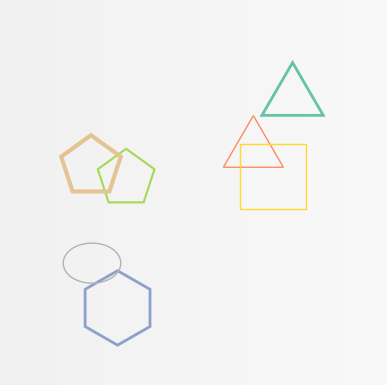[{"shape": "triangle", "thickness": 2, "radius": 0.46, "center": [0.755, 0.746]}, {"shape": "triangle", "thickness": 1, "radius": 0.45, "center": [0.654, 0.61]}, {"shape": "hexagon", "thickness": 2, "radius": 0.48, "center": [0.303, 0.2]}, {"shape": "pentagon", "thickness": 1.5, "radius": 0.38, "center": [0.325, 0.537]}, {"shape": "square", "thickness": 1, "radius": 0.43, "center": [0.705, 0.541]}, {"shape": "pentagon", "thickness": 3, "radius": 0.4, "center": [0.235, 0.568]}, {"shape": "oval", "thickness": 1, "radius": 0.37, "center": [0.237, 0.316]}]